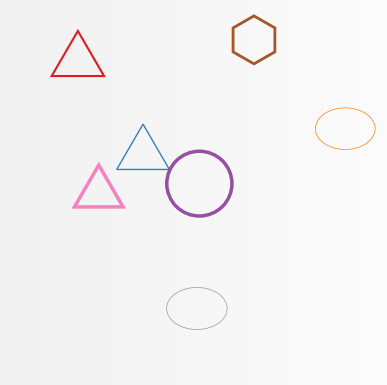[{"shape": "triangle", "thickness": 1.5, "radius": 0.39, "center": [0.201, 0.842]}, {"shape": "triangle", "thickness": 1, "radius": 0.39, "center": [0.369, 0.599]}, {"shape": "circle", "thickness": 2.5, "radius": 0.42, "center": [0.514, 0.523]}, {"shape": "oval", "thickness": 0.5, "radius": 0.39, "center": [0.891, 0.666]}, {"shape": "hexagon", "thickness": 2, "radius": 0.31, "center": [0.655, 0.896]}, {"shape": "triangle", "thickness": 2.5, "radius": 0.36, "center": [0.255, 0.499]}, {"shape": "oval", "thickness": 0.5, "radius": 0.39, "center": [0.508, 0.199]}]